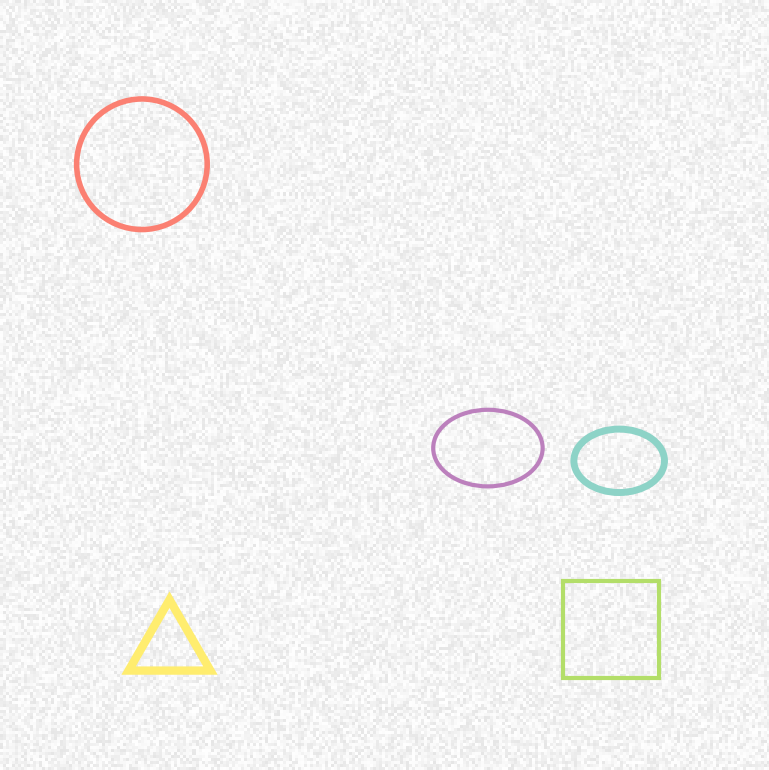[{"shape": "oval", "thickness": 2.5, "radius": 0.29, "center": [0.804, 0.402]}, {"shape": "circle", "thickness": 2, "radius": 0.42, "center": [0.184, 0.787]}, {"shape": "square", "thickness": 1.5, "radius": 0.31, "center": [0.793, 0.182]}, {"shape": "oval", "thickness": 1.5, "radius": 0.36, "center": [0.634, 0.418]}, {"shape": "triangle", "thickness": 3, "radius": 0.31, "center": [0.22, 0.16]}]